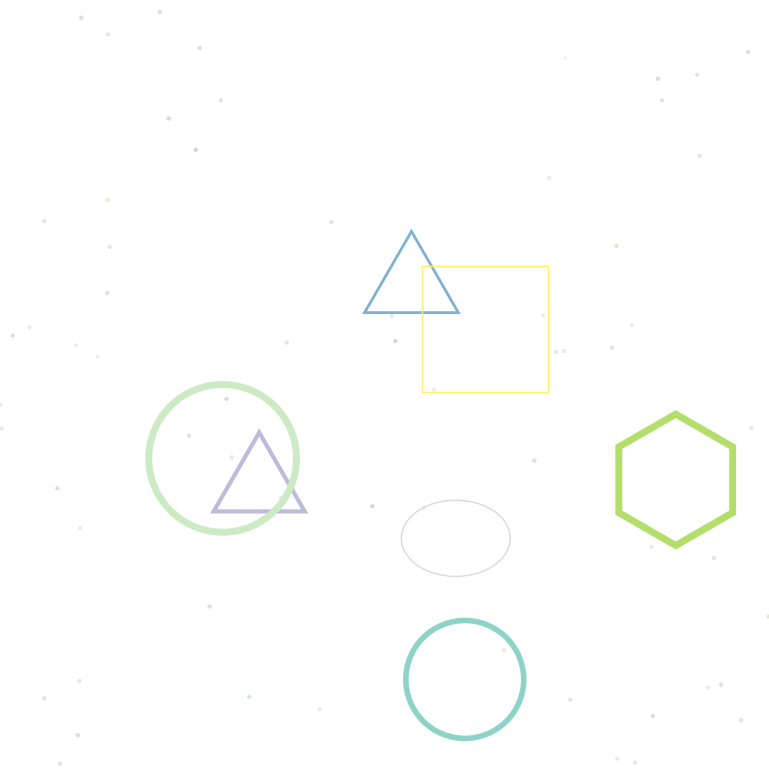[{"shape": "circle", "thickness": 2, "radius": 0.38, "center": [0.604, 0.118]}, {"shape": "triangle", "thickness": 1.5, "radius": 0.34, "center": [0.337, 0.37]}, {"shape": "triangle", "thickness": 1, "radius": 0.35, "center": [0.534, 0.629]}, {"shape": "hexagon", "thickness": 2.5, "radius": 0.43, "center": [0.878, 0.377]}, {"shape": "oval", "thickness": 0.5, "radius": 0.35, "center": [0.592, 0.301]}, {"shape": "circle", "thickness": 2.5, "radius": 0.48, "center": [0.289, 0.405]}, {"shape": "square", "thickness": 0.5, "radius": 0.41, "center": [0.63, 0.573]}]